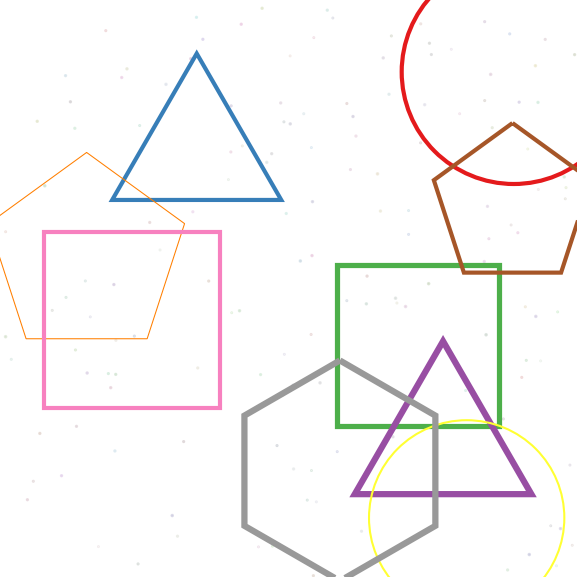[{"shape": "circle", "thickness": 2, "radius": 0.97, "center": [0.89, 0.875]}, {"shape": "triangle", "thickness": 2, "radius": 0.85, "center": [0.341, 0.737]}, {"shape": "square", "thickness": 2.5, "radius": 0.7, "center": [0.724, 0.401]}, {"shape": "triangle", "thickness": 3, "radius": 0.88, "center": [0.767, 0.232]}, {"shape": "pentagon", "thickness": 0.5, "radius": 0.89, "center": [0.15, 0.557]}, {"shape": "circle", "thickness": 1, "radius": 0.85, "center": [0.808, 0.102]}, {"shape": "pentagon", "thickness": 2, "radius": 0.72, "center": [0.887, 0.643]}, {"shape": "square", "thickness": 2, "radius": 0.76, "center": [0.229, 0.445]}, {"shape": "hexagon", "thickness": 3, "radius": 0.95, "center": [0.589, 0.184]}]